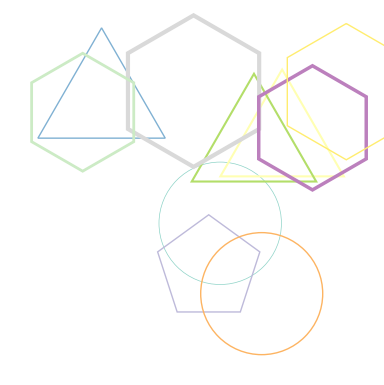[{"shape": "circle", "thickness": 0.5, "radius": 0.8, "center": [0.572, 0.42]}, {"shape": "triangle", "thickness": 1.5, "radius": 0.93, "center": [0.733, 0.634]}, {"shape": "pentagon", "thickness": 1, "radius": 0.7, "center": [0.542, 0.303]}, {"shape": "triangle", "thickness": 1, "radius": 0.95, "center": [0.264, 0.737]}, {"shape": "circle", "thickness": 1, "radius": 0.79, "center": [0.68, 0.237]}, {"shape": "triangle", "thickness": 1.5, "radius": 0.93, "center": [0.66, 0.622]}, {"shape": "hexagon", "thickness": 3, "radius": 0.98, "center": [0.503, 0.763]}, {"shape": "hexagon", "thickness": 2.5, "radius": 0.81, "center": [0.812, 0.668]}, {"shape": "hexagon", "thickness": 2, "radius": 0.77, "center": [0.215, 0.709]}, {"shape": "hexagon", "thickness": 1, "radius": 0.88, "center": [0.899, 0.762]}]